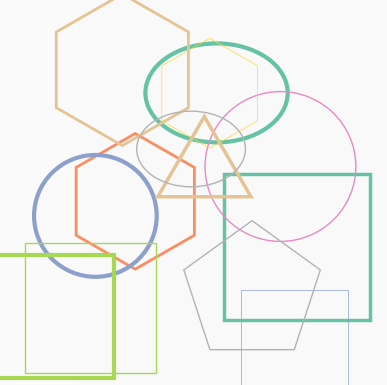[{"shape": "oval", "thickness": 3, "radius": 0.92, "center": [0.559, 0.759]}, {"shape": "square", "thickness": 2.5, "radius": 0.95, "center": [0.766, 0.358]}, {"shape": "hexagon", "thickness": 2, "radius": 0.88, "center": [0.349, 0.477]}, {"shape": "circle", "thickness": 3, "radius": 0.79, "center": [0.246, 0.439]}, {"shape": "square", "thickness": 0.5, "radius": 0.69, "center": [0.759, 0.109]}, {"shape": "circle", "thickness": 1, "radius": 0.97, "center": [0.724, 0.568]}, {"shape": "square", "thickness": 3, "radius": 0.8, "center": [0.134, 0.177]}, {"shape": "square", "thickness": 1, "radius": 0.84, "center": [0.234, 0.199]}, {"shape": "hexagon", "thickness": 0.5, "radius": 0.71, "center": [0.541, 0.758]}, {"shape": "triangle", "thickness": 2.5, "radius": 0.69, "center": [0.527, 0.558]}, {"shape": "hexagon", "thickness": 2, "radius": 0.98, "center": [0.316, 0.819]}, {"shape": "oval", "thickness": 1, "radius": 0.7, "center": [0.493, 0.613]}, {"shape": "pentagon", "thickness": 1, "radius": 0.93, "center": [0.651, 0.242]}]